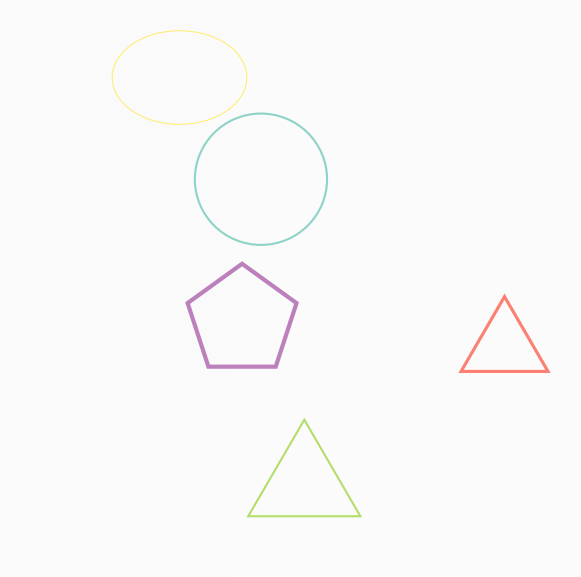[{"shape": "circle", "thickness": 1, "radius": 0.57, "center": [0.449, 0.689]}, {"shape": "triangle", "thickness": 1.5, "radius": 0.43, "center": [0.868, 0.399]}, {"shape": "triangle", "thickness": 1, "radius": 0.56, "center": [0.524, 0.161]}, {"shape": "pentagon", "thickness": 2, "radius": 0.49, "center": [0.416, 0.444]}, {"shape": "oval", "thickness": 0.5, "radius": 0.58, "center": [0.309, 0.865]}]